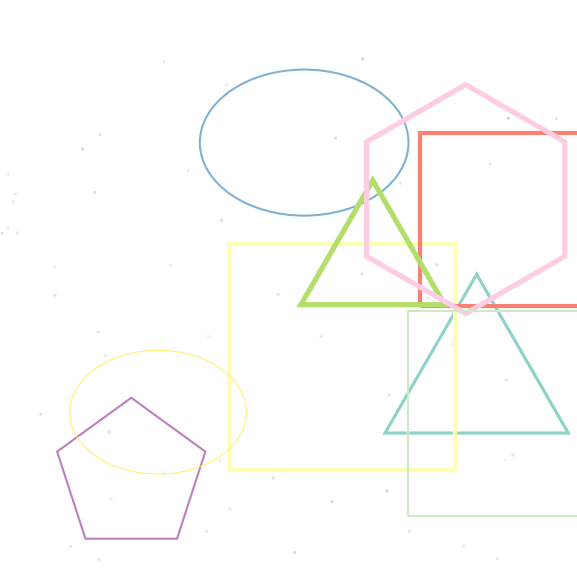[{"shape": "triangle", "thickness": 1.5, "radius": 0.92, "center": [0.825, 0.341]}, {"shape": "square", "thickness": 2, "radius": 0.98, "center": [0.593, 0.381]}, {"shape": "square", "thickness": 2, "radius": 0.75, "center": [0.878, 0.619]}, {"shape": "oval", "thickness": 1, "radius": 0.9, "center": [0.527, 0.752]}, {"shape": "triangle", "thickness": 2.5, "radius": 0.72, "center": [0.645, 0.543]}, {"shape": "hexagon", "thickness": 2.5, "radius": 0.99, "center": [0.806, 0.654]}, {"shape": "pentagon", "thickness": 1, "radius": 0.67, "center": [0.227, 0.175]}, {"shape": "square", "thickness": 1, "radius": 0.89, "center": [0.884, 0.284]}, {"shape": "oval", "thickness": 0.5, "radius": 0.77, "center": [0.274, 0.285]}]